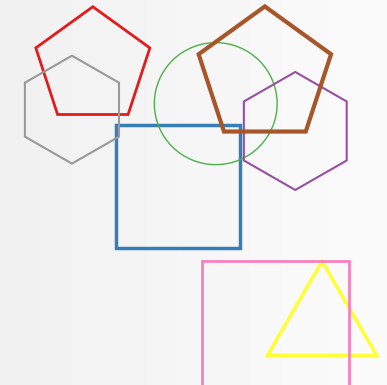[{"shape": "pentagon", "thickness": 2, "radius": 0.77, "center": [0.24, 0.828]}, {"shape": "square", "thickness": 2.5, "radius": 0.8, "center": [0.458, 0.516]}, {"shape": "circle", "thickness": 1, "radius": 0.79, "center": [0.557, 0.731]}, {"shape": "hexagon", "thickness": 1.5, "radius": 0.77, "center": [0.762, 0.66]}, {"shape": "triangle", "thickness": 2.5, "radius": 0.81, "center": [0.831, 0.158]}, {"shape": "pentagon", "thickness": 3, "radius": 0.9, "center": [0.683, 0.804]}, {"shape": "square", "thickness": 2, "radius": 0.94, "center": [0.711, 0.132]}, {"shape": "hexagon", "thickness": 1.5, "radius": 0.7, "center": [0.186, 0.715]}]